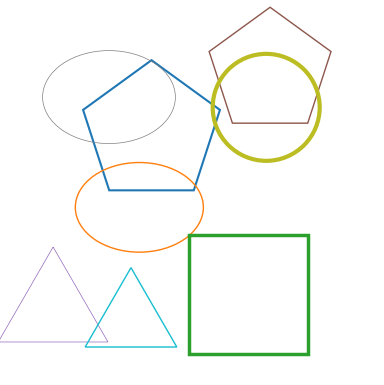[{"shape": "pentagon", "thickness": 1.5, "radius": 0.93, "center": [0.394, 0.657]}, {"shape": "oval", "thickness": 1, "radius": 0.83, "center": [0.362, 0.461]}, {"shape": "square", "thickness": 2.5, "radius": 0.77, "center": [0.645, 0.235]}, {"shape": "triangle", "thickness": 0.5, "radius": 0.82, "center": [0.138, 0.194]}, {"shape": "pentagon", "thickness": 1, "radius": 0.83, "center": [0.701, 0.815]}, {"shape": "oval", "thickness": 0.5, "radius": 0.86, "center": [0.283, 0.748]}, {"shape": "circle", "thickness": 3, "radius": 0.69, "center": [0.691, 0.721]}, {"shape": "triangle", "thickness": 1, "radius": 0.69, "center": [0.34, 0.167]}]